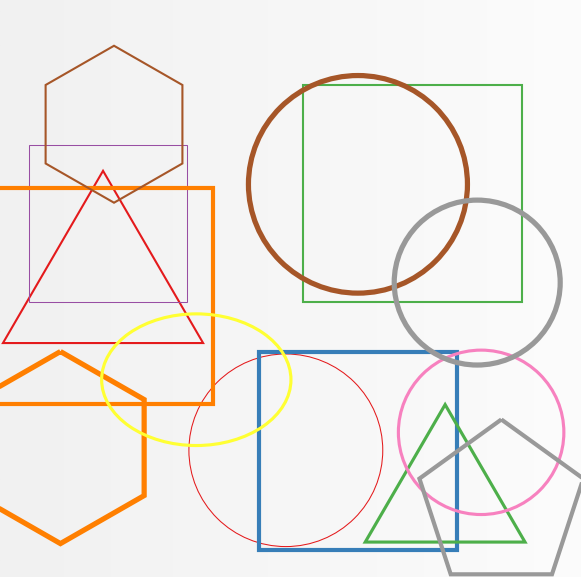[{"shape": "circle", "thickness": 0.5, "radius": 0.83, "center": [0.492, 0.219]}, {"shape": "triangle", "thickness": 1, "radius": 0.99, "center": [0.177, 0.505]}, {"shape": "square", "thickness": 2, "radius": 0.85, "center": [0.616, 0.218]}, {"shape": "square", "thickness": 1, "radius": 0.94, "center": [0.709, 0.664]}, {"shape": "triangle", "thickness": 1.5, "radius": 0.79, "center": [0.766, 0.14]}, {"shape": "square", "thickness": 0.5, "radius": 0.68, "center": [0.186, 0.612]}, {"shape": "hexagon", "thickness": 2.5, "radius": 0.83, "center": [0.104, 0.224]}, {"shape": "square", "thickness": 2, "radius": 0.94, "center": [0.179, 0.487]}, {"shape": "oval", "thickness": 1.5, "radius": 0.81, "center": [0.338, 0.342]}, {"shape": "hexagon", "thickness": 1, "radius": 0.68, "center": [0.196, 0.784]}, {"shape": "circle", "thickness": 2.5, "radius": 0.94, "center": [0.616, 0.68]}, {"shape": "circle", "thickness": 1.5, "radius": 0.71, "center": [0.828, 0.251]}, {"shape": "circle", "thickness": 2.5, "radius": 0.71, "center": [0.821, 0.51]}, {"shape": "pentagon", "thickness": 2, "radius": 0.74, "center": [0.863, 0.125]}]